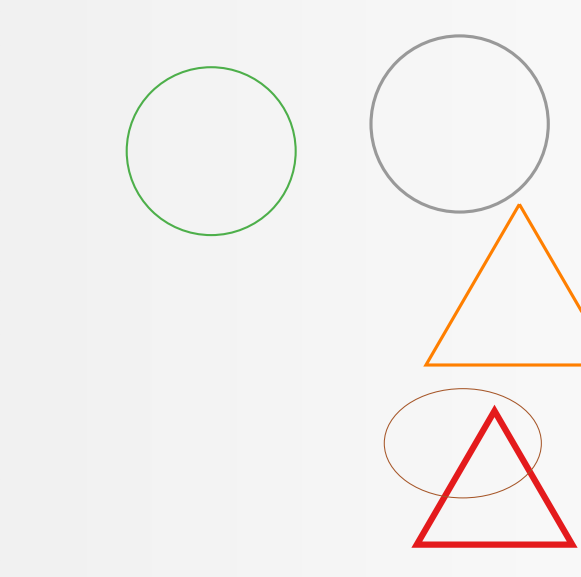[{"shape": "triangle", "thickness": 3, "radius": 0.77, "center": [0.851, 0.133]}, {"shape": "circle", "thickness": 1, "radius": 0.73, "center": [0.363, 0.737]}, {"shape": "triangle", "thickness": 1.5, "radius": 0.93, "center": [0.894, 0.46]}, {"shape": "oval", "thickness": 0.5, "radius": 0.68, "center": [0.796, 0.232]}, {"shape": "circle", "thickness": 1.5, "radius": 0.76, "center": [0.791, 0.784]}]